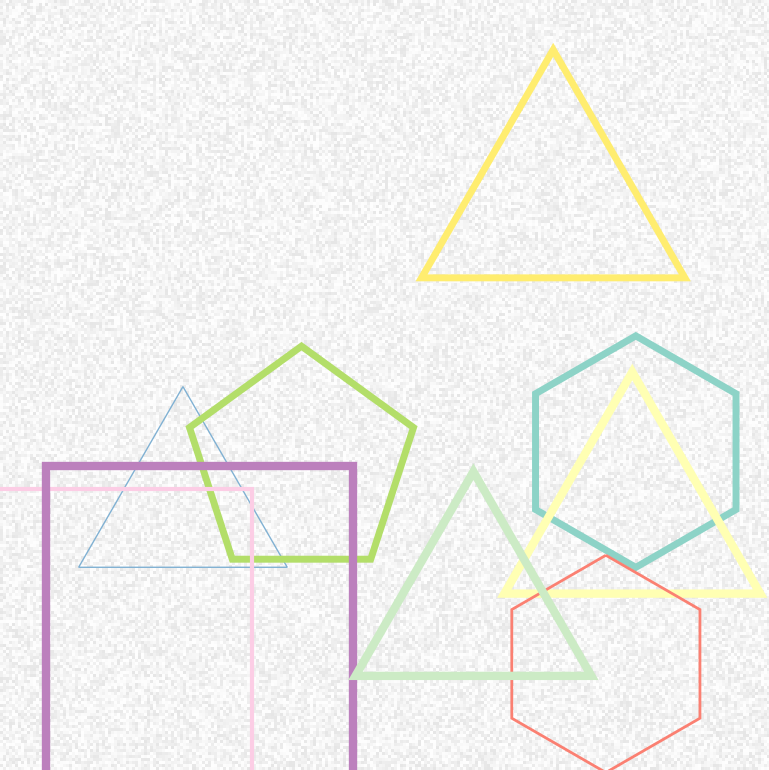[{"shape": "hexagon", "thickness": 2.5, "radius": 0.75, "center": [0.826, 0.413]}, {"shape": "triangle", "thickness": 3, "radius": 0.96, "center": [0.821, 0.325]}, {"shape": "hexagon", "thickness": 1, "radius": 0.71, "center": [0.787, 0.138]}, {"shape": "triangle", "thickness": 0.5, "radius": 0.78, "center": [0.238, 0.341]}, {"shape": "pentagon", "thickness": 2.5, "radius": 0.76, "center": [0.392, 0.397]}, {"shape": "square", "thickness": 1.5, "radius": 0.97, "center": [0.132, 0.171]}, {"shape": "square", "thickness": 3, "radius": 1.0, "center": [0.259, 0.195]}, {"shape": "triangle", "thickness": 3, "radius": 0.88, "center": [0.615, 0.211]}, {"shape": "triangle", "thickness": 2.5, "radius": 0.99, "center": [0.718, 0.738]}]